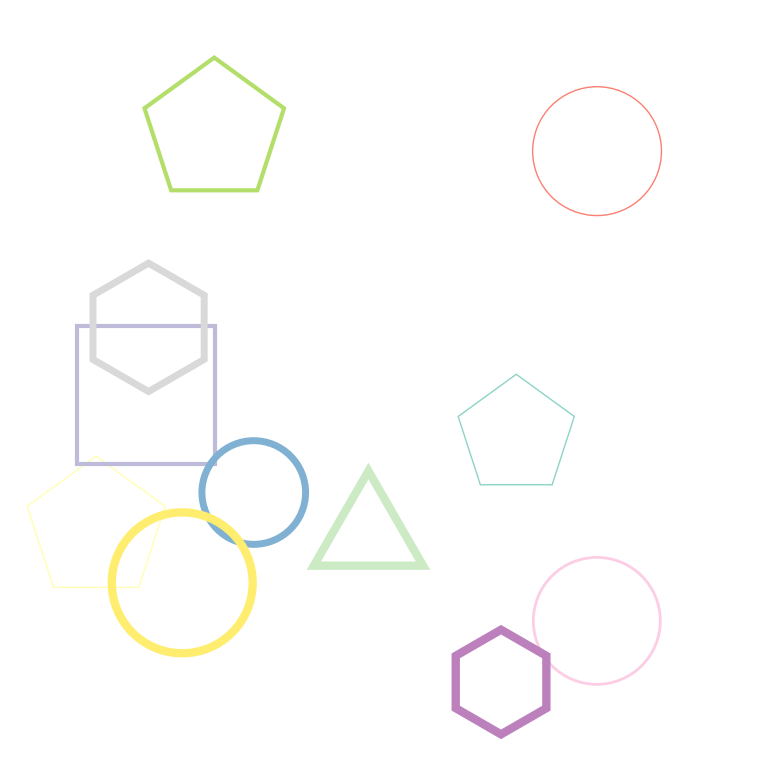[{"shape": "pentagon", "thickness": 0.5, "radius": 0.4, "center": [0.67, 0.435]}, {"shape": "pentagon", "thickness": 0.5, "radius": 0.47, "center": [0.125, 0.313]}, {"shape": "square", "thickness": 1.5, "radius": 0.45, "center": [0.189, 0.487]}, {"shape": "circle", "thickness": 0.5, "radius": 0.42, "center": [0.775, 0.804]}, {"shape": "circle", "thickness": 2.5, "radius": 0.34, "center": [0.33, 0.36]}, {"shape": "pentagon", "thickness": 1.5, "radius": 0.48, "center": [0.278, 0.83]}, {"shape": "circle", "thickness": 1, "radius": 0.41, "center": [0.775, 0.194]}, {"shape": "hexagon", "thickness": 2.5, "radius": 0.42, "center": [0.193, 0.575]}, {"shape": "hexagon", "thickness": 3, "radius": 0.34, "center": [0.651, 0.114]}, {"shape": "triangle", "thickness": 3, "radius": 0.41, "center": [0.478, 0.306]}, {"shape": "circle", "thickness": 3, "radius": 0.46, "center": [0.237, 0.243]}]